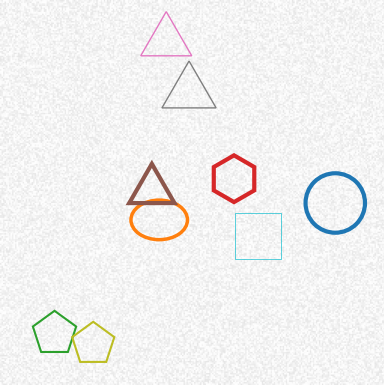[{"shape": "circle", "thickness": 3, "radius": 0.39, "center": [0.871, 0.473]}, {"shape": "oval", "thickness": 2.5, "radius": 0.37, "center": [0.414, 0.429]}, {"shape": "pentagon", "thickness": 1.5, "radius": 0.3, "center": [0.142, 0.134]}, {"shape": "hexagon", "thickness": 3, "radius": 0.3, "center": [0.608, 0.536]}, {"shape": "triangle", "thickness": 3, "radius": 0.34, "center": [0.394, 0.506]}, {"shape": "triangle", "thickness": 1, "radius": 0.38, "center": [0.432, 0.893]}, {"shape": "triangle", "thickness": 1, "radius": 0.41, "center": [0.491, 0.76]}, {"shape": "pentagon", "thickness": 1.5, "radius": 0.29, "center": [0.242, 0.107]}, {"shape": "square", "thickness": 0.5, "radius": 0.3, "center": [0.669, 0.386]}]